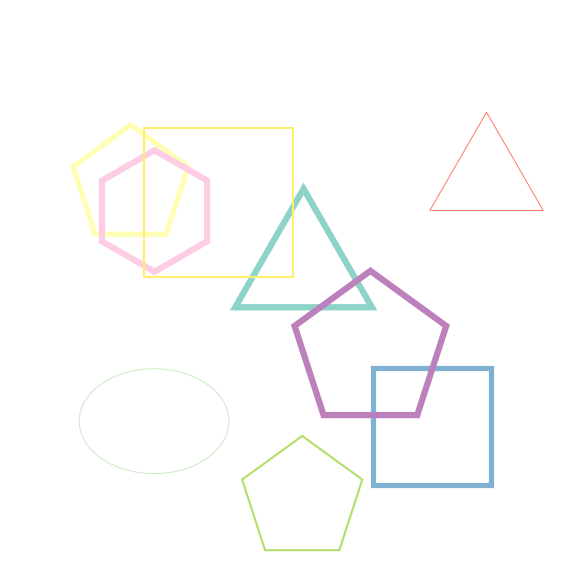[{"shape": "triangle", "thickness": 3, "radius": 0.68, "center": [0.526, 0.535]}, {"shape": "pentagon", "thickness": 2.5, "radius": 0.52, "center": [0.226, 0.678]}, {"shape": "triangle", "thickness": 0.5, "radius": 0.57, "center": [0.843, 0.691]}, {"shape": "square", "thickness": 2.5, "radius": 0.51, "center": [0.748, 0.261]}, {"shape": "pentagon", "thickness": 1, "radius": 0.55, "center": [0.523, 0.135]}, {"shape": "hexagon", "thickness": 3, "radius": 0.53, "center": [0.268, 0.634]}, {"shape": "pentagon", "thickness": 3, "radius": 0.69, "center": [0.641, 0.392]}, {"shape": "oval", "thickness": 0.5, "radius": 0.65, "center": [0.267, 0.27]}, {"shape": "square", "thickness": 1, "radius": 0.64, "center": [0.378, 0.648]}]